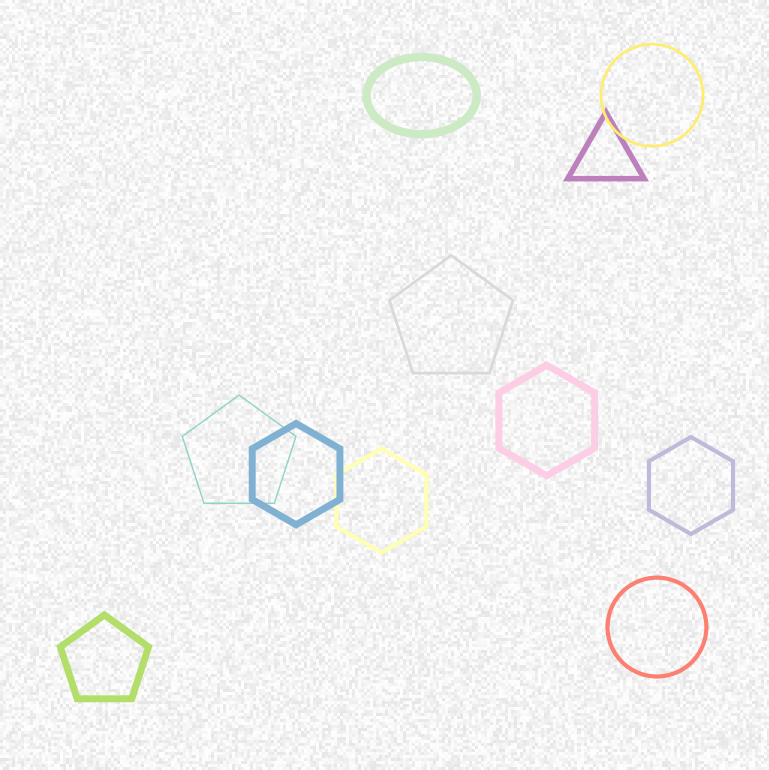[{"shape": "pentagon", "thickness": 0.5, "radius": 0.39, "center": [0.311, 0.409]}, {"shape": "hexagon", "thickness": 1.5, "radius": 0.34, "center": [0.495, 0.35]}, {"shape": "hexagon", "thickness": 1.5, "radius": 0.32, "center": [0.897, 0.369]}, {"shape": "circle", "thickness": 1.5, "radius": 0.32, "center": [0.853, 0.186]}, {"shape": "hexagon", "thickness": 2.5, "radius": 0.33, "center": [0.385, 0.384]}, {"shape": "pentagon", "thickness": 2.5, "radius": 0.3, "center": [0.136, 0.141]}, {"shape": "hexagon", "thickness": 2.5, "radius": 0.36, "center": [0.71, 0.454]}, {"shape": "pentagon", "thickness": 1, "radius": 0.42, "center": [0.586, 0.584]}, {"shape": "triangle", "thickness": 2, "radius": 0.29, "center": [0.787, 0.797]}, {"shape": "oval", "thickness": 3, "radius": 0.36, "center": [0.548, 0.876]}, {"shape": "circle", "thickness": 1, "radius": 0.33, "center": [0.847, 0.876]}]